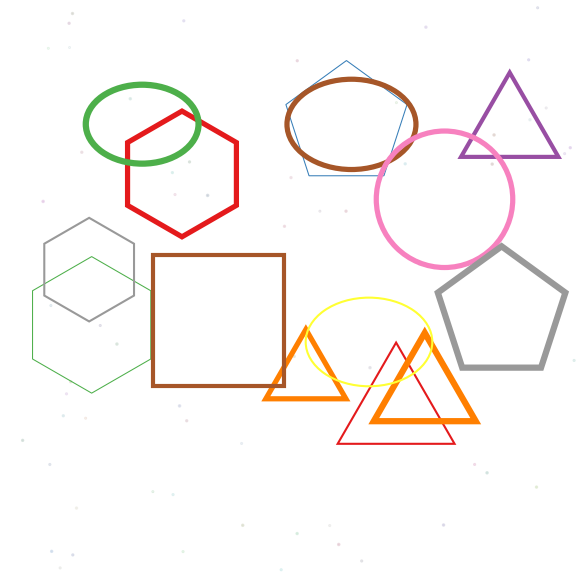[{"shape": "triangle", "thickness": 1, "radius": 0.58, "center": [0.686, 0.289]}, {"shape": "hexagon", "thickness": 2.5, "radius": 0.54, "center": [0.315, 0.698]}, {"shape": "pentagon", "thickness": 0.5, "radius": 0.55, "center": [0.6, 0.784]}, {"shape": "oval", "thickness": 3, "radius": 0.49, "center": [0.246, 0.784]}, {"shape": "hexagon", "thickness": 0.5, "radius": 0.59, "center": [0.159, 0.437]}, {"shape": "triangle", "thickness": 2, "radius": 0.49, "center": [0.883, 0.776]}, {"shape": "triangle", "thickness": 3, "radius": 0.51, "center": [0.736, 0.321]}, {"shape": "triangle", "thickness": 2.5, "radius": 0.4, "center": [0.53, 0.349]}, {"shape": "oval", "thickness": 1, "radius": 0.55, "center": [0.639, 0.407]}, {"shape": "square", "thickness": 2, "radius": 0.57, "center": [0.378, 0.445]}, {"shape": "oval", "thickness": 2.5, "radius": 0.56, "center": [0.609, 0.784]}, {"shape": "circle", "thickness": 2.5, "radius": 0.59, "center": [0.77, 0.654]}, {"shape": "hexagon", "thickness": 1, "radius": 0.45, "center": [0.154, 0.532]}, {"shape": "pentagon", "thickness": 3, "radius": 0.58, "center": [0.869, 0.456]}]